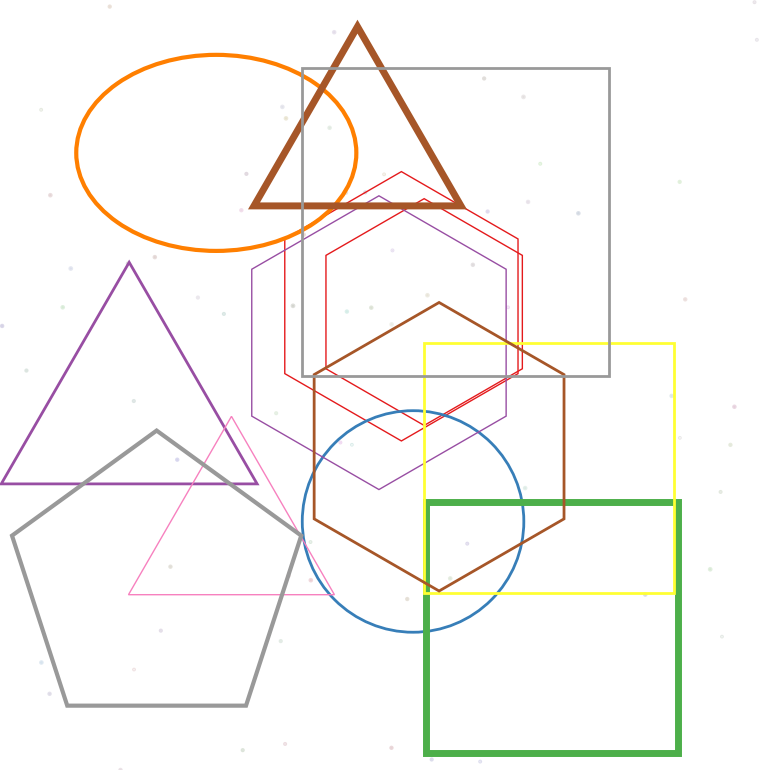[{"shape": "hexagon", "thickness": 0.5, "radius": 0.87, "center": [0.521, 0.602]}, {"shape": "hexagon", "thickness": 0.5, "radius": 0.74, "center": [0.551, 0.595]}, {"shape": "circle", "thickness": 1, "radius": 0.72, "center": [0.536, 0.323]}, {"shape": "square", "thickness": 2.5, "radius": 0.82, "center": [0.717, 0.185]}, {"shape": "hexagon", "thickness": 0.5, "radius": 0.95, "center": [0.492, 0.555]}, {"shape": "triangle", "thickness": 1, "radius": 0.96, "center": [0.168, 0.467]}, {"shape": "oval", "thickness": 1.5, "radius": 0.91, "center": [0.281, 0.801]}, {"shape": "square", "thickness": 1, "radius": 0.81, "center": [0.713, 0.392]}, {"shape": "hexagon", "thickness": 1, "radius": 0.94, "center": [0.57, 0.42]}, {"shape": "triangle", "thickness": 2.5, "radius": 0.78, "center": [0.464, 0.81]}, {"shape": "triangle", "thickness": 0.5, "radius": 0.77, "center": [0.301, 0.305]}, {"shape": "square", "thickness": 1, "radius": 1.0, "center": [0.592, 0.712]}, {"shape": "pentagon", "thickness": 1.5, "radius": 0.99, "center": [0.203, 0.243]}]